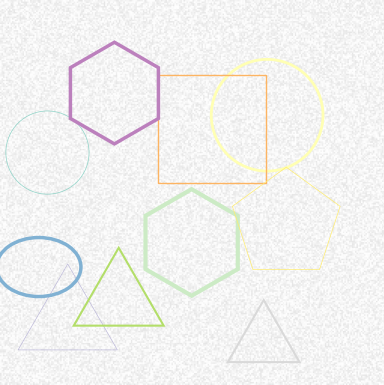[{"shape": "circle", "thickness": 0.5, "radius": 0.54, "center": [0.123, 0.604]}, {"shape": "circle", "thickness": 2, "radius": 0.73, "center": [0.694, 0.701]}, {"shape": "triangle", "thickness": 0.5, "radius": 0.74, "center": [0.176, 0.166]}, {"shape": "oval", "thickness": 2.5, "radius": 0.55, "center": [0.101, 0.306]}, {"shape": "square", "thickness": 1, "radius": 0.7, "center": [0.551, 0.666]}, {"shape": "triangle", "thickness": 1.5, "radius": 0.67, "center": [0.308, 0.222]}, {"shape": "triangle", "thickness": 1.5, "radius": 0.54, "center": [0.685, 0.113]}, {"shape": "hexagon", "thickness": 2.5, "radius": 0.66, "center": [0.297, 0.758]}, {"shape": "hexagon", "thickness": 3, "radius": 0.69, "center": [0.498, 0.37]}, {"shape": "pentagon", "thickness": 0.5, "radius": 0.74, "center": [0.743, 0.419]}]